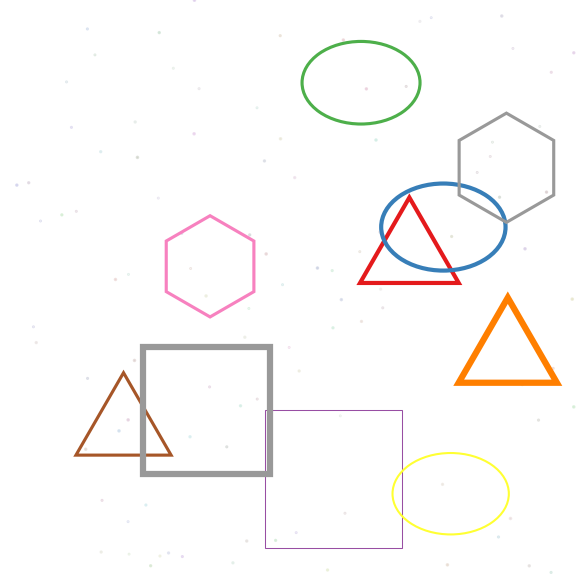[{"shape": "triangle", "thickness": 2, "radius": 0.49, "center": [0.709, 0.558]}, {"shape": "oval", "thickness": 2, "radius": 0.54, "center": [0.768, 0.606]}, {"shape": "oval", "thickness": 1.5, "radius": 0.51, "center": [0.625, 0.856]}, {"shape": "square", "thickness": 0.5, "radius": 0.6, "center": [0.578, 0.17]}, {"shape": "triangle", "thickness": 3, "radius": 0.49, "center": [0.879, 0.385]}, {"shape": "oval", "thickness": 1, "radius": 0.5, "center": [0.78, 0.144]}, {"shape": "triangle", "thickness": 1.5, "radius": 0.48, "center": [0.214, 0.259]}, {"shape": "hexagon", "thickness": 1.5, "radius": 0.44, "center": [0.364, 0.538]}, {"shape": "square", "thickness": 3, "radius": 0.55, "center": [0.358, 0.289]}, {"shape": "hexagon", "thickness": 1.5, "radius": 0.47, "center": [0.877, 0.709]}]